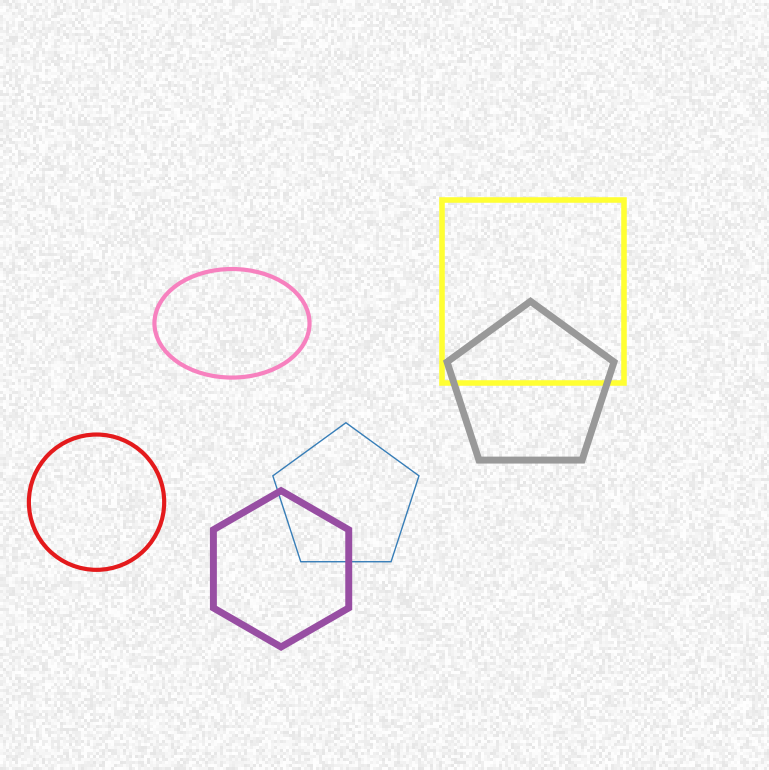[{"shape": "circle", "thickness": 1.5, "radius": 0.44, "center": [0.125, 0.348]}, {"shape": "pentagon", "thickness": 0.5, "radius": 0.5, "center": [0.449, 0.351]}, {"shape": "hexagon", "thickness": 2.5, "radius": 0.51, "center": [0.365, 0.261]}, {"shape": "square", "thickness": 2, "radius": 0.59, "center": [0.692, 0.621]}, {"shape": "oval", "thickness": 1.5, "radius": 0.5, "center": [0.301, 0.58]}, {"shape": "pentagon", "thickness": 2.5, "radius": 0.57, "center": [0.689, 0.495]}]